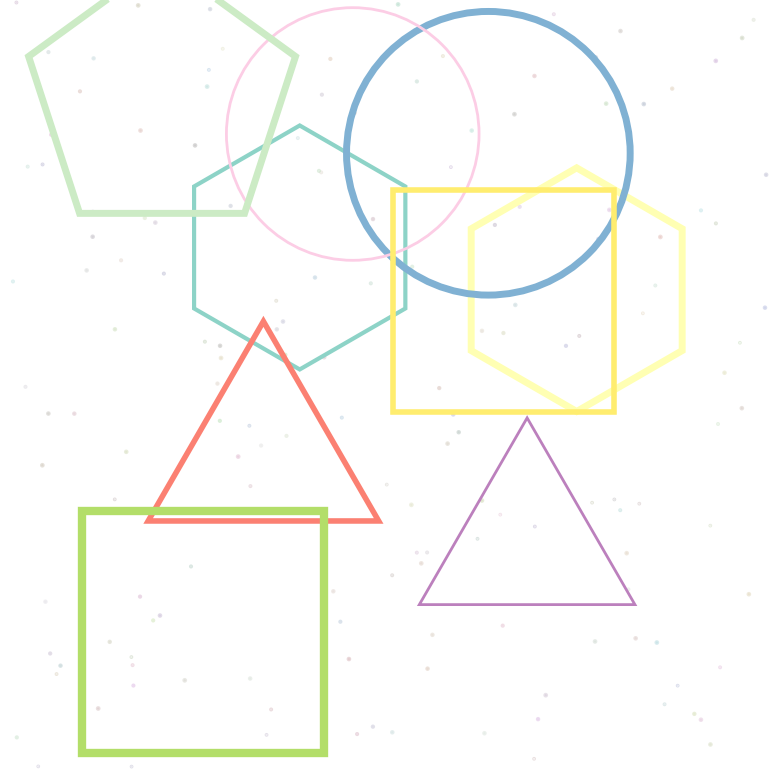[{"shape": "hexagon", "thickness": 1.5, "radius": 0.79, "center": [0.389, 0.679]}, {"shape": "hexagon", "thickness": 2.5, "radius": 0.79, "center": [0.749, 0.624]}, {"shape": "triangle", "thickness": 2, "radius": 0.86, "center": [0.342, 0.41]}, {"shape": "circle", "thickness": 2.5, "radius": 0.92, "center": [0.634, 0.801]}, {"shape": "square", "thickness": 3, "radius": 0.79, "center": [0.263, 0.179]}, {"shape": "circle", "thickness": 1, "radius": 0.82, "center": [0.458, 0.826]}, {"shape": "triangle", "thickness": 1, "radius": 0.81, "center": [0.685, 0.296]}, {"shape": "pentagon", "thickness": 2.5, "radius": 0.91, "center": [0.21, 0.87]}, {"shape": "square", "thickness": 2, "radius": 0.72, "center": [0.654, 0.609]}]